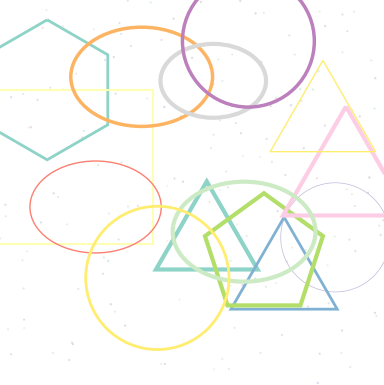[{"shape": "triangle", "thickness": 3, "radius": 0.76, "center": [0.537, 0.376]}, {"shape": "hexagon", "thickness": 2, "radius": 0.91, "center": [0.123, 0.767]}, {"shape": "square", "thickness": 1.5, "radius": 1.0, "center": [0.198, 0.566]}, {"shape": "circle", "thickness": 0.5, "radius": 0.71, "center": [0.871, 0.383]}, {"shape": "oval", "thickness": 1, "radius": 0.85, "center": [0.248, 0.462]}, {"shape": "triangle", "thickness": 2, "radius": 0.8, "center": [0.738, 0.277]}, {"shape": "oval", "thickness": 2.5, "radius": 0.92, "center": [0.368, 0.801]}, {"shape": "pentagon", "thickness": 3, "radius": 0.81, "center": [0.686, 0.337]}, {"shape": "triangle", "thickness": 3, "radius": 0.94, "center": [0.899, 0.535]}, {"shape": "oval", "thickness": 3, "radius": 0.69, "center": [0.554, 0.79]}, {"shape": "circle", "thickness": 2.5, "radius": 0.86, "center": [0.645, 0.893]}, {"shape": "oval", "thickness": 3, "radius": 0.93, "center": [0.634, 0.398]}, {"shape": "circle", "thickness": 2, "radius": 0.93, "center": [0.409, 0.278]}, {"shape": "triangle", "thickness": 1, "radius": 0.79, "center": [0.839, 0.685]}]